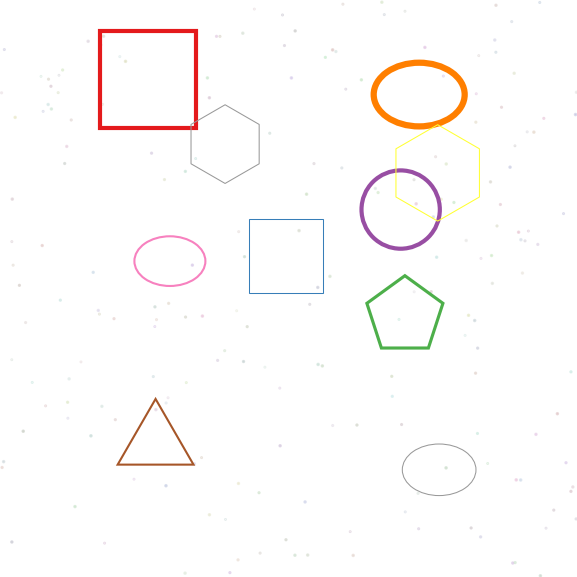[{"shape": "square", "thickness": 2, "radius": 0.42, "center": [0.256, 0.861]}, {"shape": "square", "thickness": 0.5, "radius": 0.32, "center": [0.496, 0.555]}, {"shape": "pentagon", "thickness": 1.5, "radius": 0.35, "center": [0.701, 0.453]}, {"shape": "circle", "thickness": 2, "radius": 0.34, "center": [0.694, 0.636]}, {"shape": "oval", "thickness": 3, "radius": 0.39, "center": [0.726, 0.835]}, {"shape": "hexagon", "thickness": 0.5, "radius": 0.42, "center": [0.758, 0.7]}, {"shape": "triangle", "thickness": 1, "radius": 0.38, "center": [0.269, 0.232]}, {"shape": "oval", "thickness": 1, "radius": 0.31, "center": [0.294, 0.547]}, {"shape": "oval", "thickness": 0.5, "radius": 0.32, "center": [0.76, 0.186]}, {"shape": "hexagon", "thickness": 0.5, "radius": 0.34, "center": [0.39, 0.75]}]